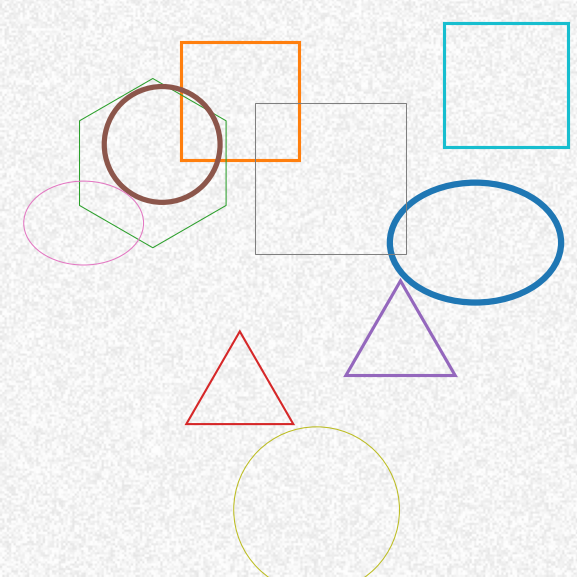[{"shape": "oval", "thickness": 3, "radius": 0.74, "center": [0.823, 0.579]}, {"shape": "square", "thickness": 1.5, "radius": 0.51, "center": [0.415, 0.824]}, {"shape": "hexagon", "thickness": 0.5, "radius": 0.73, "center": [0.265, 0.717]}, {"shape": "triangle", "thickness": 1, "radius": 0.53, "center": [0.415, 0.318]}, {"shape": "triangle", "thickness": 1.5, "radius": 0.55, "center": [0.694, 0.404]}, {"shape": "circle", "thickness": 2.5, "radius": 0.5, "center": [0.281, 0.749]}, {"shape": "oval", "thickness": 0.5, "radius": 0.52, "center": [0.145, 0.613]}, {"shape": "square", "thickness": 0.5, "radius": 0.65, "center": [0.573, 0.691]}, {"shape": "circle", "thickness": 0.5, "radius": 0.72, "center": [0.548, 0.117]}, {"shape": "square", "thickness": 1.5, "radius": 0.54, "center": [0.877, 0.851]}]